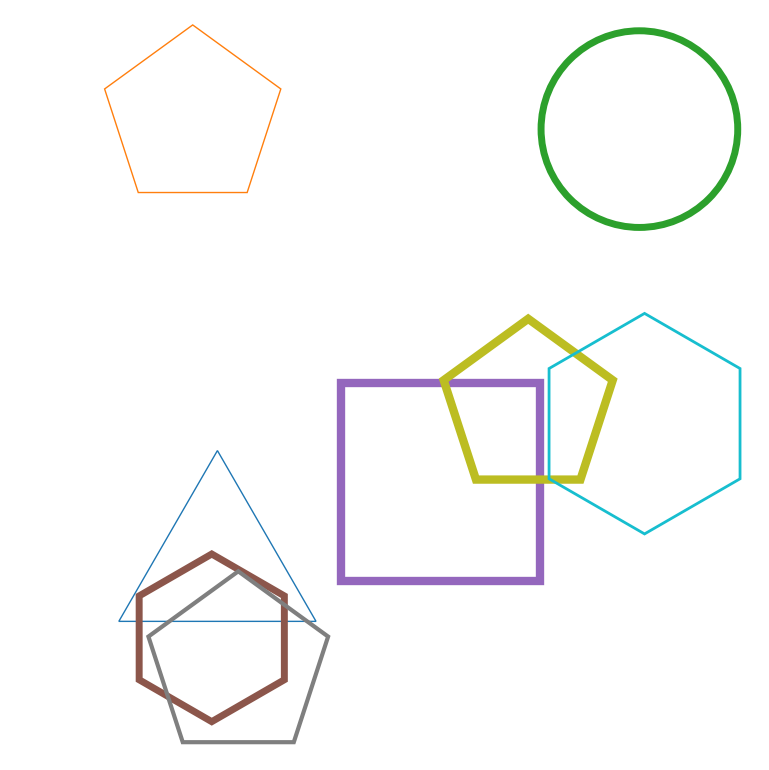[{"shape": "triangle", "thickness": 0.5, "radius": 0.74, "center": [0.282, 0.267]}, {"shape": "pentagon", "thickness": 0.5, "radius": 0.6, "center": [0.25, 0.847]}, {"shape": "circle", "thickness": 2.5, "radius": 0.64, "center": [0.83, 0.832]}, {"shape": "square", "thickness": 3, "radius": 0.65, "center": [0.572, 0.374]}, {"shape": "hexagon", "thickness": 2.5, "radius": 0.54, "center": [0.275, 0.172]}, {"shape": "pentagon", "thickness": 1.5, "radius": 0.61, "center": [0.309, 0.135]}, {"shape": "pentagon", "thickness": 3, "radius": 0.58, "center": [0.686, 0.471]}, {"shape": "hexagon", "thickness": 1, "radius": 0.72, "center": [0.837, 0.45]}]